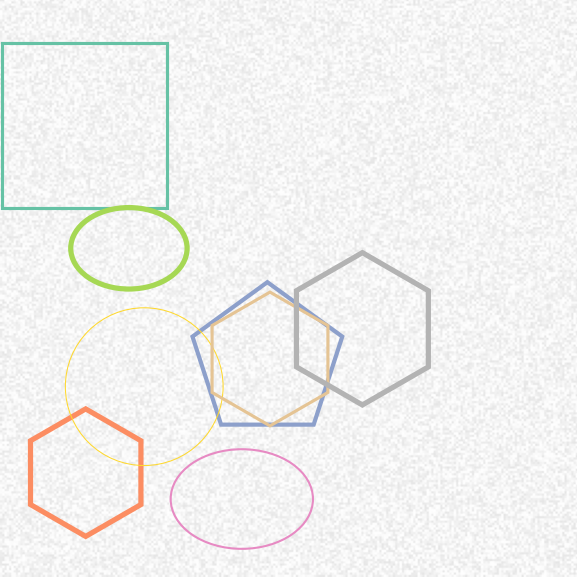[{"shape": "square", "thickness": 1.5, "radius": 0.72, "center": [0.146, 0.782]}, {"shape": "hexagon", "thickness": 2.5, "radius": 0.55, "center": [0.148, 0.181]}, {"shape": "pentagon", "thickness": 2, "radius": 0.68, "center": [0.463, 0.374]}, {"shape": "oval", "thickness": 1, "radius": 0.62, "center": [0.419, 0.135]}, {"shape": "oval", "thickness": 2.5, "radius": 0.5, "center": [0.223, 0.569]}, {"shape": "circle", "thickness": 0.5, "radius": 0.68, "center": [0.25, 0.33]}, {"shape": "hexagon", "thickness": 1.5, "radius": 0.58, "center": [0.468, 0.377]}, {"shape": "hexagon", "thickness": 2.5, "radius": 0.66, "center": [0.628, 0.43]}]